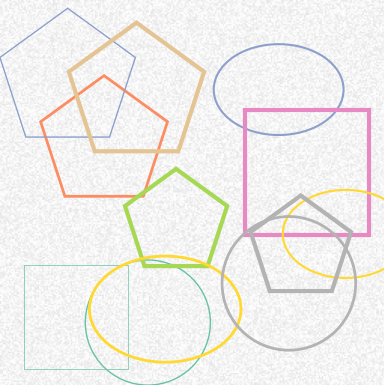[{"shape": "circle", "thickness": 1, "radius": 0.81, "center": [0.384, 0.162]}, {"shape": "square", "thickness": 0.5, "radius": 0.67, "center": [0.198, 0.177]}, {"shape": "pentagon", "thickness": 2, "radius": 0.87, "center": [0.27, 0.63]}, {"shape": "pentagon", "thickness": 1, "radius": 0.92, "center": [0.176, 0.794]}, {"shape": "oval", "thickness": 1.5, "radius": 0.84, "center": [0.724, 0.767]}, {"shape": "square", "thickness": 3, "radius": 0.81, "center": [0.797, 0.552]}, {"shape": "pentagon", "thickness": 3, "radius": 0.7, "center": [0.457, 0.422]}, {"shape": "oval", "thickness": 1.5, "radius": 0.82, "center": [0.898, 0.392]}, {"shape": "oval", "thickness": 2, "radius": 0.98, "center": [0.429, 0.197]}, {"shape": "pentagon", "thickness": 3, "radius": 0.92, "center": [0.355, 0.757]}, {"shape": "circle", "thickness": 2, "radius": 0.87, "center": [0.75, 0.264]}, {"shape": "pentagon", "thickness": 3, "radius": 0.69, "center": [0.781, 0.355]}]